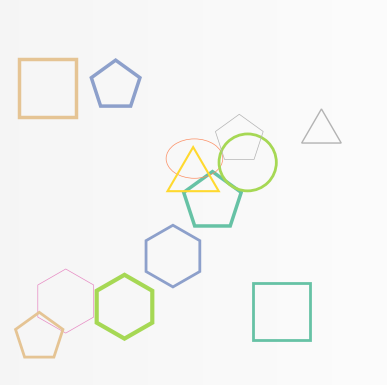[{"shape": "pentagon", "thickness": 2.5, "radius": 0.39, "center": [0.548, 0.476]}, {"shape": "square", "thickness": 2, "radius": 0.37, "center": [0.726, 0.191]}, {"shape": "oval", "thickness": 0.5, "radius": 0.37, "center": [0.502, 0.588]}, {"shape": "pentagon", "thickness": 2.5, "radius": 0.33, "center": [0.298, 0.778]}, {"shape": "hexagon", "thickness": 2, "radius": 0.4, "center": [0.446, 0.335]}, {"shape": "hexagon", "thickness": 0.5, "radius": 0.42, "center": [0.17, 0.218]}, {"shape": "hexagon", "thickness": 3, "radius": 0.41, "center": [0.321, 0.203]}, {"shape": "circle", "thickness": 2, "radius": 0.37, "center": [0.639, 0.578]}, {"shape": "triangle", "thickness": 1.5, "radius": 0.38, "center": [0.498, 0.542]}, {"shape": "pentagon", "thickness": 2, "radius": 0.32, "center": [0.101, 0.124]}, {"shape": "square", "thickness": 2.5, "radius": 0.37, "center": [0.122, 0.772]}, {"shape": "pentagon", "thickness": 0.5, "radius": 0.32, "center": [0.618, 0.638]}, {"shape": "triangle", "thickness": 1, "radius": 0.29, "center": [0.83, 0.658]}]